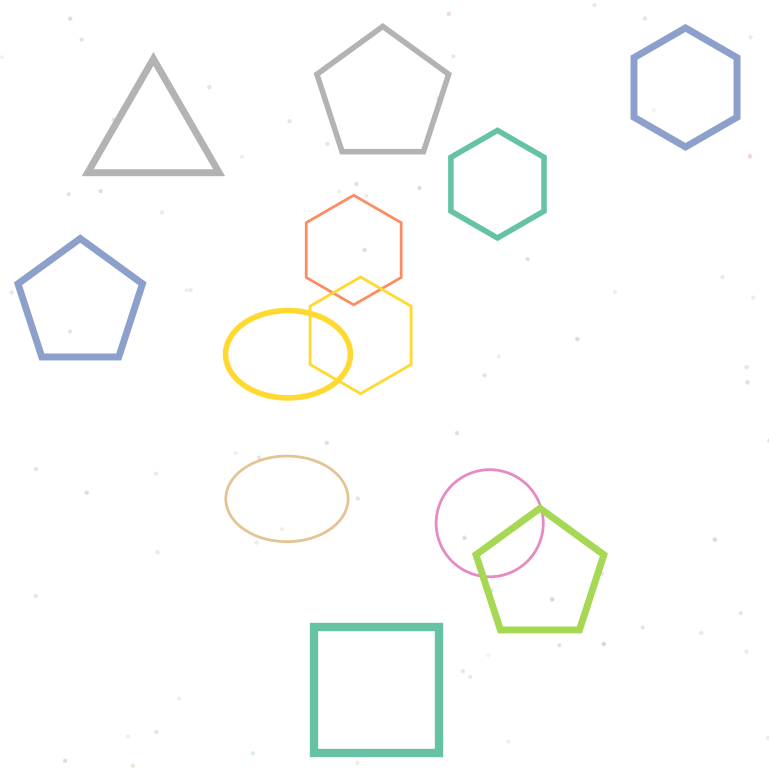[{"shape": "hexagon", "thickness": 2, "radius": 0.35, "center": [0.646, 0.761]}, {"shape": "square", "thickness": 3, "radius": 0.41, "center": [0.489, 0.104]}, {"shape": "hexagon", "thickness": 1, "radius": 0.36, "center": [0.459, 0.675]}, {"shape": "hexagon", "thickness": 2.5, "radius": 0.39, "center": [0.89, 0.886]}, {"shape": "pentagon", "thickness": 2.5, "radius": 0.43, "center": [0.104, 0.605]}, {"shape": "circle", "thickness": 1, "radius": 0.35, "center": [0.636, 0.32]}, {"shape": "pentagon", "thickness": 2.5, "radius": 0.44, "center": [0.701, 0.253]}, {"shape": "hexagon", "thickness": 1, "radius": 0.38, "center": [0.468, 0.565]}, {"shape": "oval", "thickness": 2, "radius": 0.41, "center": [0.374, 0.54]}, {"shape": "oval", "thickness": 1, "radius": 0.4, "center": [0.373, 0.352]}, {"shape": "pentagon", "thickness": 2, "radius": 0.45, "center": [0.497, 0.876]}, {"shape": "triangle", "thickness": 2.5, "radius": 0.49, "center": [0.199, 0.825]}]